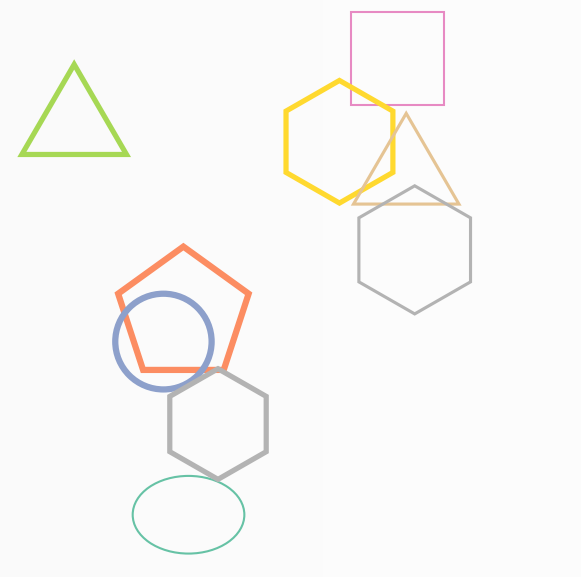[{"shape": "oval", "thickness": 1, "radius": 0.48, "center": [0.324, 0.108]}, {"shape": "pentagon", "thickness": 3, "radius": 0.59, "center": [0.316, 0.454]}, {"shape": "circle", "thickness": 3, "radius": 0.41, "center": [0.281, 0.408]}, {"shape": "square", "thickness": 1, "radius": 0.4, "center": [0.684, 0.898]}, {"shape": "triangle", "thickness": 2.5, "radius": 0.52, "center": [0.128, 0.784]}, {"shape": "hexagon", "thickness": 2.5, "radius": 0.53, "center": [0.584, 0.754]}, {"shape": "triangle", "thickness": 1.5, "radius": 0.52, "center": [0.699, 0.698]}, {"shape": "hexagon", "thickness": 2.5, "radius": 0.48, "center": [0.375, 0.265]}, {"shape": "hexagon", "thickness": 1.5, "radius": 0.55, "center": [0.713, 0.566]}]